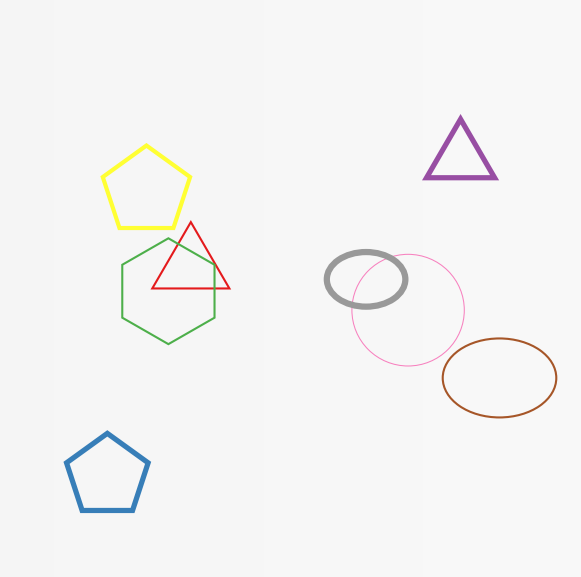[{"shape": "triangle", "thickness": 1, "radius": 0.38, "center": [0.328, 0.538]}, {"shape": "pentagon", "thickness": 2.5, "radius": 0.37, "center": [0.185, 0.175]}, {"shape": "hexagon", "thickness": 1, "radius": 0.46, "center": [0.29, 0.495]}, {"shape": "triangle", "thickness": 2.5, "radius": 0.34, "center": [0.792, 0.725]}, {"shape": "pentagon", "thickness": 2, "radius": 0.39, "center": [0.252, 0.668]}, {"shape": "oval", "thickness": 1, "radius": 0.49, "center": [0.859, 0.345]}, {"shape": "circle", "thickness": 0.5, "radius": 0.48, "center": [0.702, 0.462]}, {"shape": "oval", "thickness": 3, "radius": 0.34, "center": [0.63, 0.515]}]